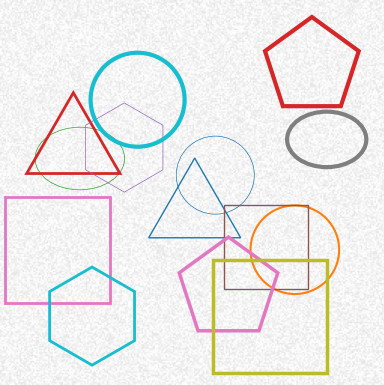[{"shape": "circle", "thickness": 0.5, "radius": 0.51, "center": [0.559, 0.545]}, {"shape": "triangle", "thickness": 1, "radius": 0.69, "center": [0.506, 0.451]}, {"shape": "circle", "thickness": 1.5, "radius": 0.58, "center": [0.766, 0.351]}, {"shape": "oval", "thickness": 0.5, "radius": 0.58, "center": [0.207, 0.588]}, {"shape": "triangle", "thickness": 2, "radius": 0.7, "center": [0.19, 0.619]}, {"shape": "pentagon", "thickness": 3, "radius": 0.64, "center": [0.81, 0.828]}, {"shape": "hexagon", "thickness": 0.5, "radius": 0.58, "center": [0.323, 0.617]}, {"shape": "square", "thickness": 1, "radius": 0.55, "center": [0.692, 0.359]}, {"shape": "pentagon", "thickness": 2.5, "radius": 0.67, "center": [0.594, 0.25]}, {"shape": "square", "thickness": 2, "radius": 0.69, "center": [0.149, 0.35]}, {"shape": "oval", "thickness": 3, "radius": 0.51, "center": [0.849, 0.638]}, {"shape": "square", "thickness": 2.5, "radius": 0.74, "center": [0.702, 0.178]}, {"shape": "hexagon", "thickness": 2, "radius": 0.64, "center": [0.239, 0.179]}, {"shape": "circle", "thickness": 3, "radius": 0.61, "center": [0.357, 0.741]}]